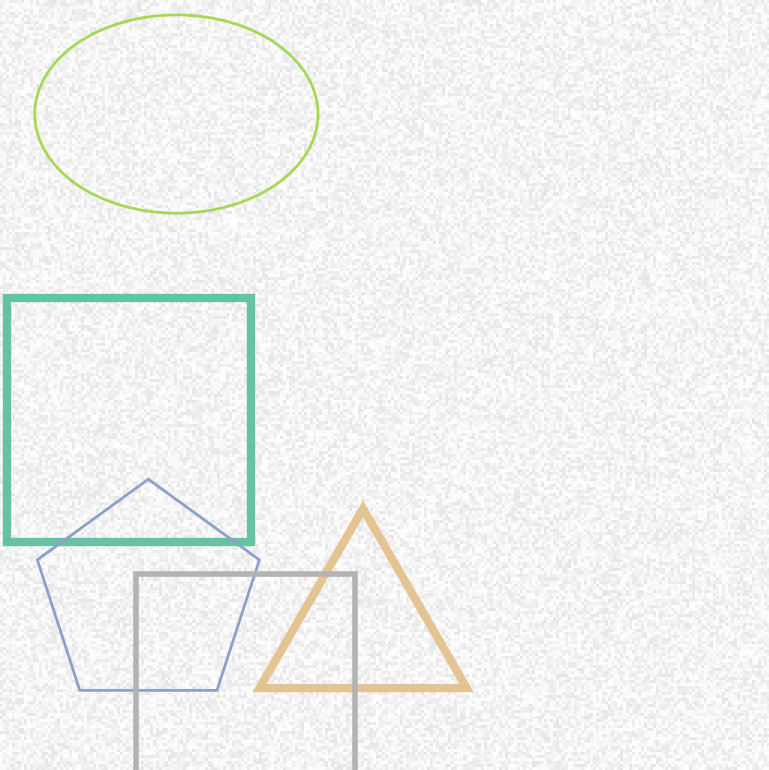[{"shape": "square", "thickness": 3, "radius": 0.79, "center": [0.167, 0.455]}, {"shape": "pentagon", "thickness": 1, "radius": 0.76, "center": [0.193, 0.226]}, {"shape": "oval", "thickness": 1, "radius": 0.92, "center": [0.229, 0.852]}, {"shape": "triangle", "thickness": 3, "radius": 0.78, "center": [0.472, 0.184]}, {"shape": "square", "thickness": 2, "radius": 0.71, "center": [0.319, 0.112]}]